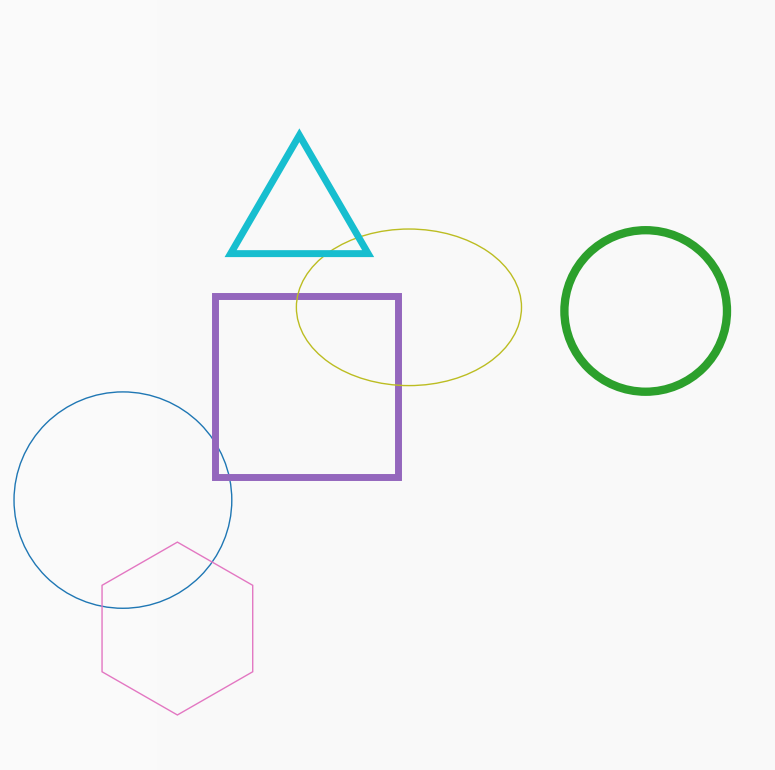[{"shape": "circle", "thickness": 0.5, "radius": 0.7, "center": [0.159, 0.351]}, {"shape": "circle", "thickness": 3, "radius": 0.52, "center": [0.833, 0.596]}, {"shape": "square", "thickness": 2.5, "radius": 0.59, "center": [0.395, 0.498]}, {"shape": "hexagon", "thickness": 0.5, "radius": 0.56, "center": [0.229, 0.184]}, {"shape": "oval", "thickness": 0.5, "radius": 0.73, "center": [0.528, 0.601]}, {"shape": "triangle", "thickness": 2.5, "radius": 0.51, "center": [0.386, 0.722]}]